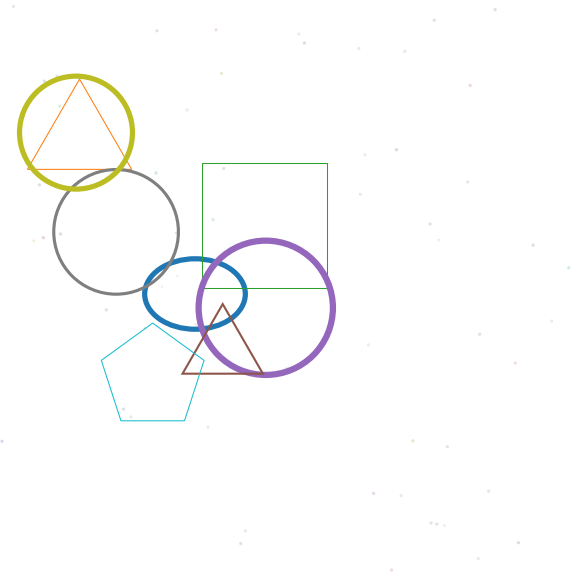[{"shape": "oval", "thickness": 2.5, "radius": 0.44, "center": [0.338, 0.49]}, {"shape": "triangle", "thickness": 0.5, "radius": 0.52, "center": [0.138, 0.758]}, {"shape": "square", "thickness": 0.5, "radius": 0.54, "center": [0.458, 0.609]}, {"shape": "circle", "thickness": 3, "radius": 0.58, "center": [0.46, 0.466]}, {"shape": "triangle", "thickness": 1, "radius": 0.4, "center": [0.386, 0.392]}, {"shape": "circle", "thickness": 1.5, "radius": 0.54, "center": [0.201, 0.598]}, {"shape": "circle", "thickness": 2.5, "radius": 0.49, "center": [0.132, 0.769]}, {"shape": "pentagon", "thickness": 0.5, "radius": 0.47, "center": [0.264, 0.346]}]